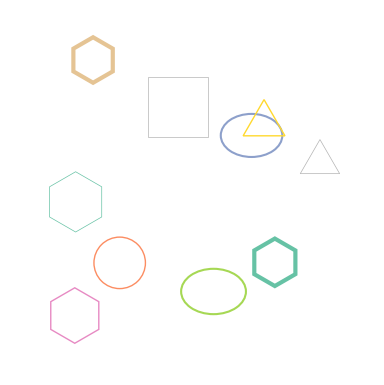[{"shape": "hexagon", "thickness": 3, "radius": 0.31, "center": [0.714, 0.319]}, {"shape": "hexagon", "thickness": 0.5, "radius": 0.39, "center": [0.196, 0.476]}, {"shape": "circle", "thickness": 1, "radius": 0.33, "center": [0.311, 0.317]}, {"shape": "oval", "thickness": 1.5, "radius": 0.4, "center": [0.653, 0.648]}, {"shape": "hexagon", "thickness": 1, "radius": 0.36, "center": [0.194, 0.18]}, {"shape": "oval", "thickness": 1.5, "radius": 0.42, "center": [0.555, 0.243]}, {"shape": "triangle", "thickness": 1, "radius": 0.31, "center": [0.686, 0.679]}, {"shape": "hexagon", "thickness": 3, "radius": 0.3, "center": [0.242, 0.844]}, {"shape": "square", "thickness": 0.5, "radius": 0.39, "center": [0.463, 0.723]}, {"shape": "triangle", "thickness": 0.5, "radius": 0.3, "center": [0.831, 0.578]}]